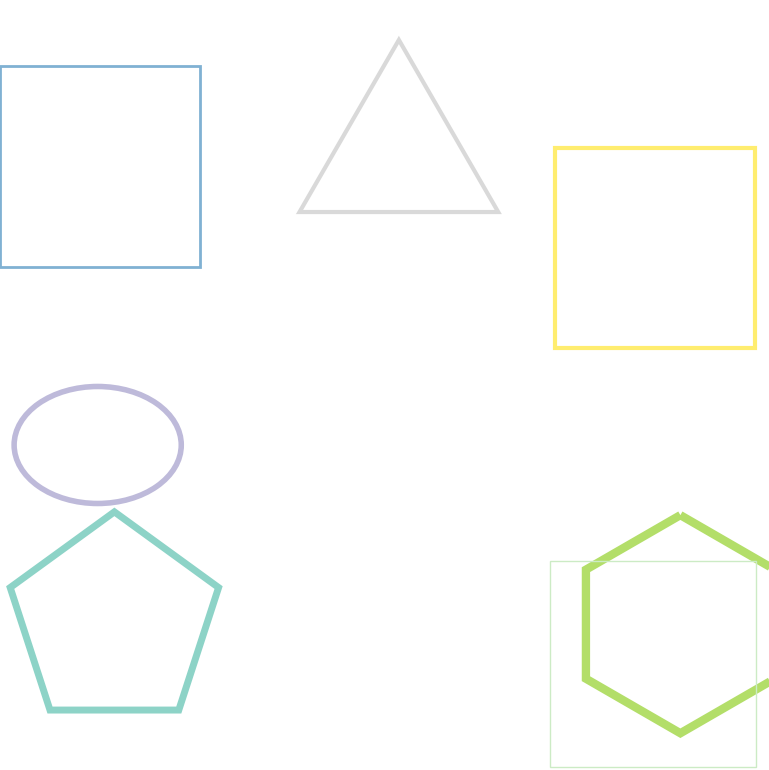[{"shape": "pentagon", "thickness": 2.5, "radius": 0.71, "center": [0.149, 0.193]}, {"shape": "oval", "thickness": 2, "radius": 0.54, "center": [0.127, 0.422]}, {"shape": "square", "thickness": 1, "radius": 0.65, "center": [0.13, 0.784]}, {"shape": "hexagon", "thickness": 3, "radius": 0.71, "center": [0.884, 0.189]}, {"shape": "triangle", "thickness": 1.5, "radius": 0.74, "center": [0.518, 0.799]}, {"shape": "square", "thickness": 0.5, "radius": 0.67, "center": [0.848, 0.137]}, {"shape": "square", "thickness": 1.5, "radius": 0.65, "center": [0.851, 0.678]}]